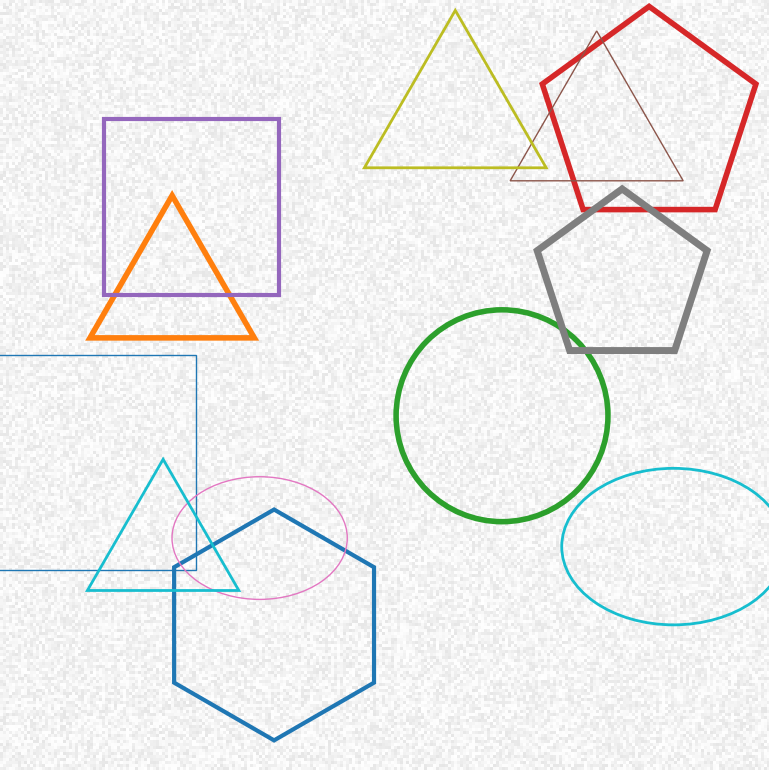[{"shape": "hexagon", "thickness": 1.5, "radius": 0.75, "center": [0.356, 0.188]}, {"shape": "square", "thickness": 0.5, "radius": 0.7, "center": [0.115, 0.399]}, {"shape": "triangle", "thickness": 2, "radius": 0.62, "center": [0.224, 0.623]}, {"shape": "circle", "thickness": 2, "radius": 0.69, "center": [0.652, 0.46]}, {"shape": "pentagon", "thickness": 2, "radius": 0.73, "center": [0.843, 0.846]}, {"shape": "square", "thickness": 1.5, "radius": 0.57, "center": [0.248, 0.731]}, {"shape": "triangle", "thickness": 0.5, "radius": 0.65, "center": [0.775, 0.83]}, {"shape": "oval", "thickness": 0.5, "radius": 0.57, "center": [0.337, 0.301]}, {"shape": "pentagon", "thickness": 2.5, "radius": 0.58, "center": [0.808, 0.639]}, {"shape": "triangle", "thickness": 1, "radius": 0.68, "center": [0.591, 0.85]}, {"shape": "oval", "thickness": 1, "radius": 0.73, "center": [0.875, 0.29]}, {"shape": "triangle", "thickness": 1, "radius": 0.57, "center": [0.212, 0.29]}]